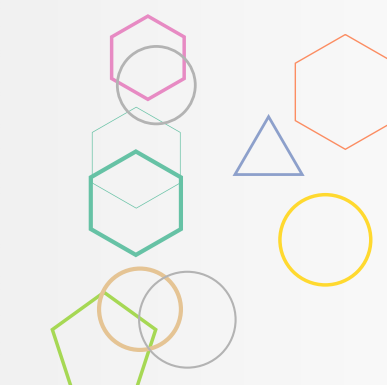[{"shape": "hexagon", "thickness": 3, "radius": 0.67, "center": [0.351, 0.472]}, {"shape": "hexagon", "thickness": 0.5, "radius": 0.66, "center": [0.352, 0.59]}, {"shape": "hexagon", "thickness": 1, "radius": 0.75, "center": [0.891, 0.761]}, {"shape": "triangle", "thickness": 2, "radius": 0.5, "center": [0.693, 0.597]}, {"shape": "hexagon", "thickness": 2.5, "radius": 0.54, "center": [0.382, 0.85]}, {"shape": "pentagon", "thickness": 2.5, "radius": 0.7, "center": [0.268, 0.101]}, {"shape": "circle", "thickness": 2.5, "radius": 0.59, "center": [0.84, 0.377]}, {"shape": "circle", "thickness": 3, "radius": 0.53, "center": [0.361, 0.197]}, {"shape": "circle", "thickness": 2, "radius": 0.5, "center": [0.403, 0.779]}, {"shape": "circle", "thickness": 1.5, "radius": 0.62, "center": [0.483, 0.17]}]